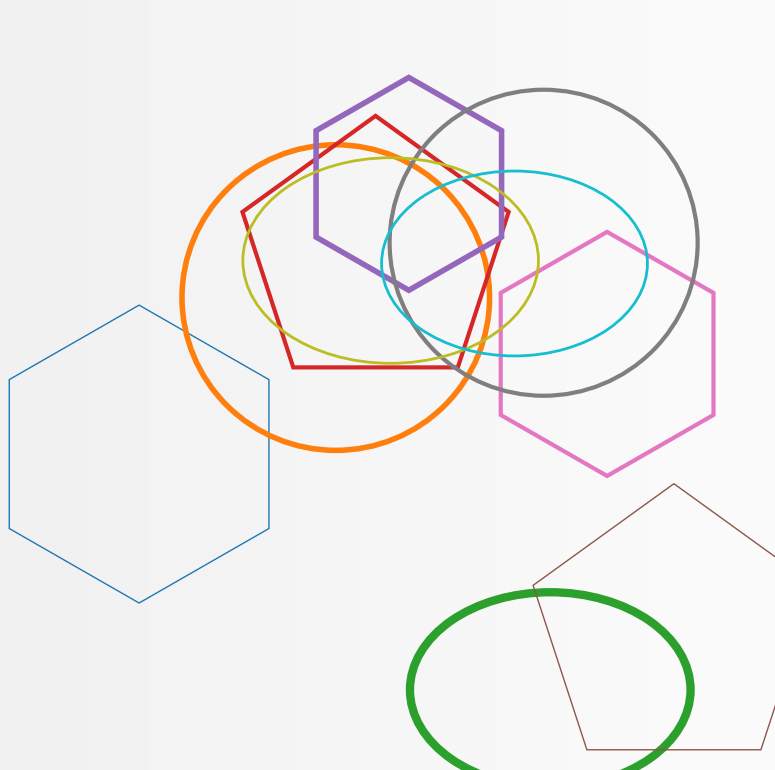[{"shape": "hexagon", "thickness": 0.5, "radius": 0.97, "center": [0.179, 0.41]}, {"shape": "circle", "thickness": 2, "radius": 0.99, "center": [0.433, 0.614]}, {"shape": "oval", "thickness": 3, "radius": 0.91, "center": [0.71, 0.104]}, {"shape": "pentagon", "thickness": 1.5, "radius": 0.9, "center": [0.485, 0.669]}, {"shape": "hexagon", "thickness": 2, "radius": 0.69, "center": [0.528, 0.761]}, {"shape": "pentagon", "thickness": 0.5, "radius": 0.96, "center": [0.87, 0.181]}, {"shape": "hexagon", "thickness": 1.5, "radius": 0.79, "center": [0.783, 0.54]}, {"shape": "circle", "thickness": 1.5, "radius": 0.99, "center": [0.701, 0.685]}, {"shape": "oval", "thickness": 1, "radius": 0.95, "center": [0.504, 0.662]}, {"shape": "oval", "thickness": 1, "radius": 0.86, "center": [0.664, 0.658]}]